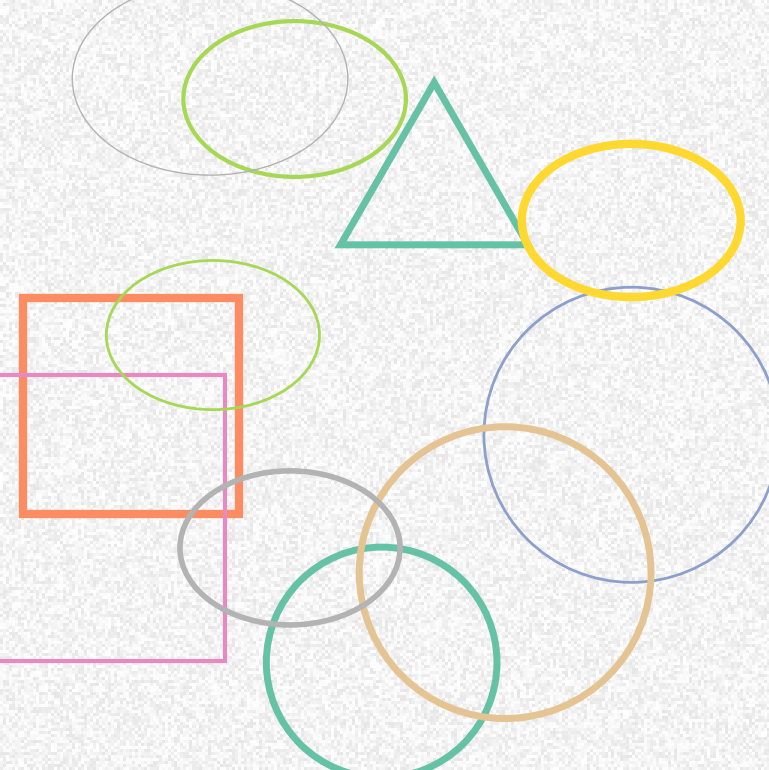[{"shape": "circle", "thickness": 2.5, "radius": 0.75, "center": [0.496, 0.14]}, {"shape": "triangle", "thickness": 2.5, "radius": 0.7, "center": [0.564, 0.752]}, {"shape": "square", "thickness": 3, "radius": 0.7, "center": [0.171, 0.473]}, {"shape": "circle", "thickness": 1, "radius": 0.96, "center": [0.82, 0.435]}, {"shape": "square", "thickness": 1.5, "radius": 0.93, "center": [0.106, 0.327]}, {"shape": "oval", "thickness": 1.5, "radius": 0.72, "center": [0.383, 0.871]}, {"shape": "oval", "thickness": 1, "radius": 0.69, "center": [0.276, 0.565]}, {"shape": "oval", "thickness": 3, "radius": 0.71, "center": [0.82, 0.714]}, {"shape": "circle", "thickness": 2.5, "radius": 0.95, "center": [0.656, 0.256]}, {"shape": "oval", "thickness": 2, "radius": 0.71, "center": [0.377, 0.288]}, {"shape": "oval", "thickness": 0.5, "radius": 0.89, "center": [0.273, 0.898]}]